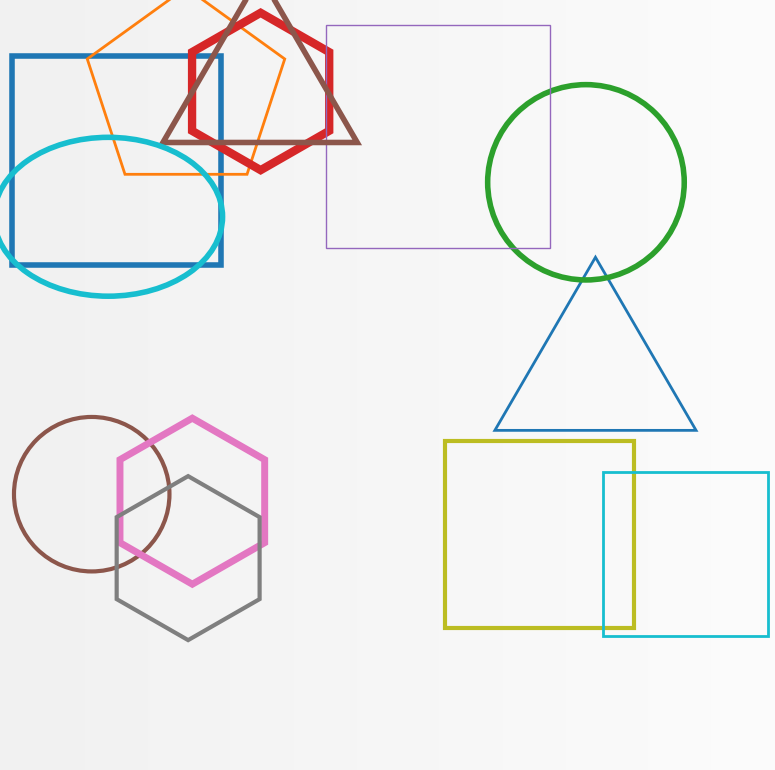[{"shape": "triangle", "thickness": 1, "radius": 0.75, "center": [0.768, 0.516]}, {"shape": "square", "thickness": 2, "radius": 0.68, "center": [0.15, 0.791]}, {"shape": "pentagon", "thickness": 1, "radius": 0.67, "center": [0.24, 0.882]}, {"shape": "circle", "thickness": 2, "radius": 0.63, "center": [0.756, 0.763]}, {"shape": "hexagon", "thickness": 3, "radius": 0.51, "center": [0.336, 0.881]}, {"shape": "square", "thickness": 0.5, "radius": 0.72, "center": [0.566, 0.823]}, {"shape": "circle", "thickness": 1.5, "radius": 0.5, "center": [0.118, 0.358]}, {"shape": "triangle", "thickness": 2, "radius": 0.72, "center": [0.336, 0.887]}, {"shape": "hexagon", "thickness": 2.5, "radius": 0.54, "center": [0.248, 0.349]}, {"shape": "hexagon", "thickness": 1.5, "radius": 0.53, "center": [0.243, 0.275]}, {"shape": "square", "thickness": 1.5, "radius": 0.61, "center": [0.696, 0.305]}, {"shape": "square", "thickness": 1, "radius": 0.53, "center": [0.885, 0.281]}, {"shape": "oval", "thickness": 2, "radius": 0.74, "center": [0.14, 0.718]}]